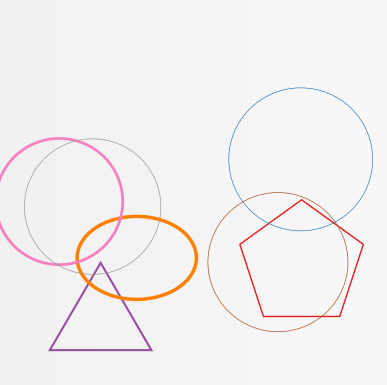[{"shape": "pentagon", "thickness": 1, "radius": 0.84, "center": [0.778, 0.314]}, {"shape": "circle", "thickness": 0.5, "radius": 0.93, "center": [0.776, 0.586]}, {"shape": "triangle", "thickness": 1.5, "radius": 0.76, "center": [0.26, 0.166]}, {"shape": "oval", "thickness": 2.5, "radius": 0.77, "center": [0.353, 0.33]}, {"shape": "circle", "thickness": 0.5, "radius": 0.9, "center": [0.717, 0.319]}, {"shape": "circle", "thickness": 2, "radius": 0.82, "center": [0.153, 0.476]}, {"shape": "circle", "thickness": 0.5, "radius": 0.88, "center": [0.239, 0.463]}]